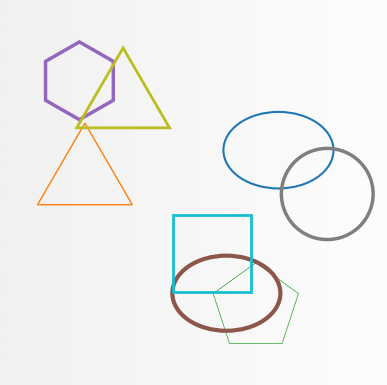[{"shape": "oval", "thickness": 1.5, "radius": 0.71, "center": [0.719, 0.61]}, {"shape": "triangle", "thickness": 1, "radius": 0.71, "center": [0.219, 0.539]}, {"shape": "pentagon", "thickness": 0.5, "radius": 0.58, "center": [0.66, 0.202]}, {"shape": "hexagon", "thickness": 2.5, "radius": 0.51, "center": [0.205, 0.79]}, {"shape": "oval", "thickness": 3, "radius": 0.7, "center": [0.584, 0.238]}, {"shape": "circle", "thickness": 2.5, "radius": 0.59, "center": [0.845, 0.496]}, {"shape": "triangle", "thickness": 2, "radius": 0.69, "center": [0.318, 0.737]}, {"shape": "square", "thickness": 2, "radius": 0.5, "center": [0.547, 0.342]}]